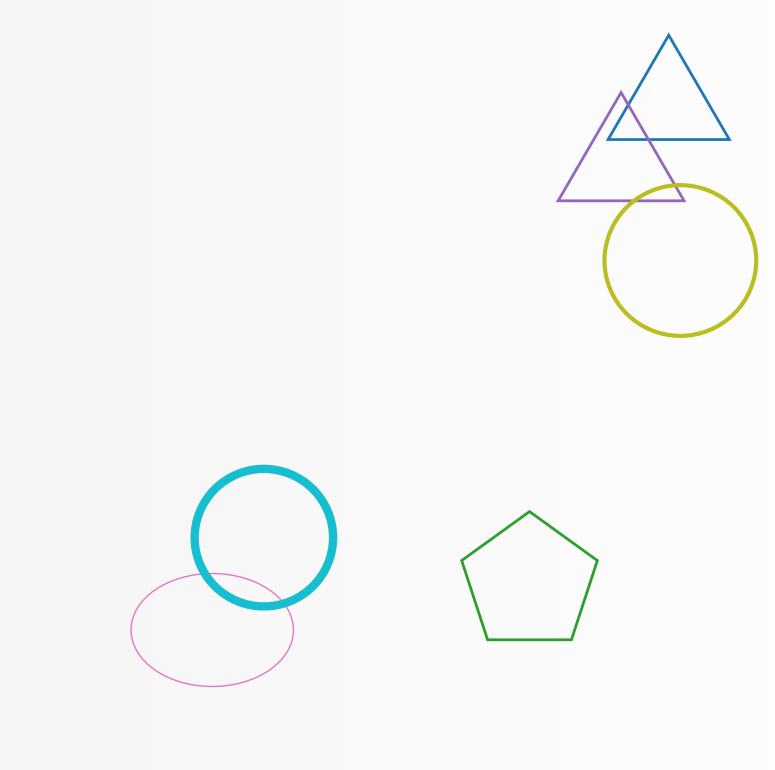[{"shape": "triangle", "thickness": 1, "radius": 0.45, "center": [0.863, 0.864]}, {"shape": "pentagon", "thickness": 1, "radius": 0.46, "center": [0.683, 0.244]}, {"shape": "triangle", "thickness": 1, "radius": 0.47, "center": [0.801, 0.786]}, {"shape": "oval", "thickness": 0.5, "radius": 0.52, "center": [0.274, 0.182]}, {"shape": "circle", "thickness": 1.5, "radius": 0.49, "center": [0.878, 0.662]}, {"shape": "circle", "thickness": 3, "radius": 0.45, "center": [0.34, 0.302]}]